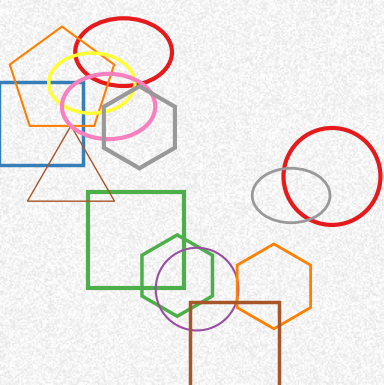[{"shape": "circle", "thickness": 3, "radius": 0.63, "center": [0.862, 0.542]}, {"shape": "oval", "thickness": 3, "radius": 0.63, "center": [0.321, 0.865]}, {"shape": "square", "thickness": 2.5, "radius": 0.55, "center": [0.108, 0.679]}, {"shape": "hexagon", "thickness": 2.5, "radius": 0.53, "center": [0.46, 0.284]}, {"shape": "square", "thickness": 3, "radius": 0.63, "center": [0.353, 0.377]}, {"shape": "circle", "thickness": 1.5, "radius": 0.54, "center": [0.512, 0.249]}, {"shape": "pentagon", "thickness": 1.5, "radius": 0.71, "center": [0.161, 0.788]}, {"shape": "hexagon", "thickness": 2, "radius": 0.55, "center": [0.711, 0.256]}, {"shape": "oval", "thickness": 2.5, "radius": 0.56, "center": [0.239, 0.784]}, {"shape": "triangle", "thickness": 1, "radius": 0.65, "center": [0.184, 0.543]}, {"shape": "square", "thickness": 2.5, "radius": 0.58, "center": [0.608, 0.101]}, {"shape": "oval", "thickness": 3, "radius": 0.61, "center": [0.282, 0.723]}, {"shape": "hexagon", "thickness": 3, "radius": 0.53, "center": [0.362, 0.669]}, {"shape": "oval", "thickness": 2, "radius": 0.51, "center": [0.756, 0.492]}]